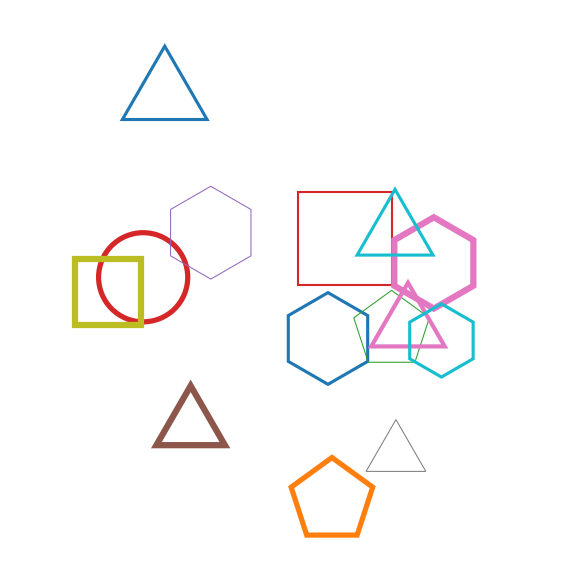[{"shape": "hexagon", "thickness": 1.5, "radius": 0.4, "center": [0.568, 0.413]}, {"shape": "triangle", "thickness": 1.5, "radius": 0.42, "center": [0.285, 0.835]}, {"shape": "pentagon", "thickness": 2.5, "radius": 0.37, "center": [0.575, 0.133]}, {"shape": "pentagon", "thickness": 0.5, "radius": 0.34, "center": [0.678, 0.428]}, {"shape": "square", "thickness": 1, "radius": 0.41, "center": [0.597, 0.586]}, {"shape": "circle", "thickness": 2.5, "radius": 0.39, "center": [0.248, 0.519]}, {"shape": "hexagon", "thickness": 0.5, "radius": 0.4, "center": [0.365, 0.596]}, {"shape": "triangle", "thickness": 3, "radius": 0.34, "center": [0.33, 0.263]}, {"shape": "triangle", "thickness": 2, "radius": 0.37, "center": [0.707, 0.436]}, {"shape": "hexagon", "thickness": 3, "radius": 0.4, "center": [0.751, 0.544]}, {"shape": "triangle", "thickness": 0.5, "radius": 0.3, "center": [0.686, 0.213]}, {"shape": "square", "thickness": 3, "radius": 0.29, "center": [0.187, 0.494]}, {"shape": "triangle", "thickness": 1.5, "radius": 0.38, "center": [0.684, 0.595]}, {"shape": "hexagon", "thickness": 1.5, "radius": 0.32, "center": [0.764, 0.41]}]